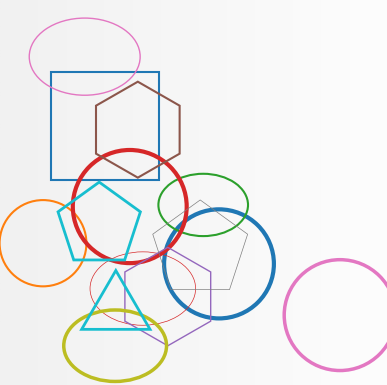[{"shape": "circle", "thickness": 3, "radius": 0.71, "center": [0.565, 0.315]}, {"shape": "square", "thickness": 1.5, "radius": 0.7, "center": [0.27, 0.673]}, {"shape": "circle", "thickness": 1.5, "radius": 0.56, "center": [0.111, 0.368]}, {"shape": "oval", "thickness": 1.5, "radius": 0.58, "center": [0.524, 0.468]}, {"shape": "circle", "thickness": 3, "radius": 0.73, "center": [0.335, 0.463]}, {"shape": "oval", "thickness": 0.5, "radius": 0.68, "center": [0.369, 0.251]}, {"shape": "hexagon", "thickness": 1, "radius": 0.64, "center": [0.433, 0.23]}, {"shape": "hexagon", "thickness": 1.5, "radius": 0.62, "center": [0.356, 0.663]}, {"shape": "circle", "thickness": 2.5, "radius": 0.72, "center": [0.877, 0.182]}, {"shape": "oval", "thickness": 1, "radius": 0.72, "center": [0.219, 0.853]}, {"shape": "pentagon", "thickness": 0.5, "radius": 0.64, "center": [0.517, 0.352]}, {"shape": "oval", "thickness": 2.5, "radius": 0.66, "center": [0.297, 0.102]}, {"shape": "triangle", "thickness": 2, "radius": 0.51, "center": [0.299, 0.196]}, {"shape": "pentagon", "thickness": 2, "radius": 0.56, "center": [0.256, 0.415]}]